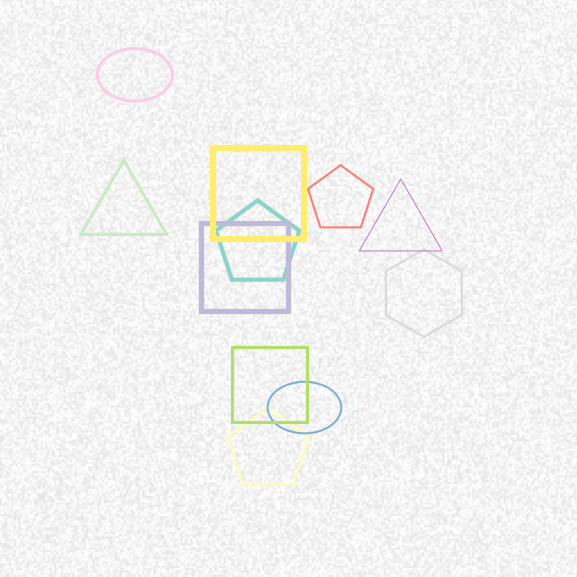[{"shape": "pentagon", "thickness": 2, "radius": 0.38, "center": [0.446, 0.576]}, {"shape": "pentagon", "thickness": 1, "radius": 0.37, "center": [0.464, 0.22]}, {"shape": "square", "thickness": 2.5, "radius": 0.38, "center": [0.423, 0.537]}, {"shape": "pentagon", "thickness": 1, "radius": 0.3, "center": [0.59, 0.654]}, {"shape": "oval", "thickness": 1, "radius": 0.32, "center": [0.527, 0.293]}, {"shape": "square", "thickness": 1.5, "radius": 0.32, "center": [0.467, 0.334]}, {"shape": "oval", "thickness": 1.5, "radius": 0.32, "center": [0.234, 0.87]}, {"shape": "hexagon", "thickness": 1, "radius": 0.38, "center": [0.734, 0.492]}, {"shape": "triangle", "thickness": 0.5, "radius": 0.41, "center": [0.694, 0.606]}, {"shape": "triangle", "thickness": 1.5, "radius": 0.43, "center": [0.214, 0.636]}, {"shape": "square", "thickness": 3, "radius": 0.39, "center": [0.448, 0.664]}]